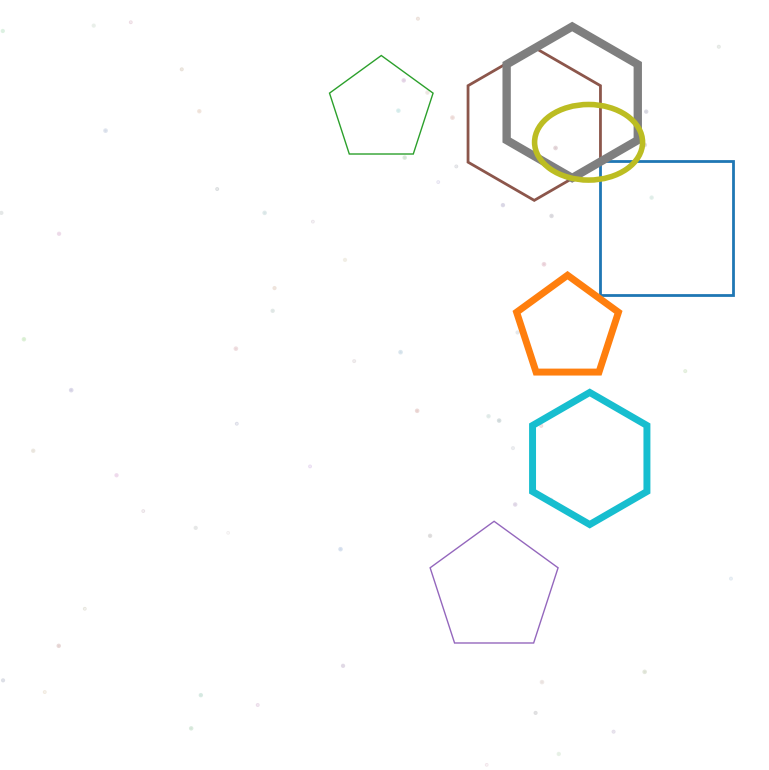[{"shape": "square", "thickness": 1, "radius": 0.43, "center": [0.865, 0.704]}, {"shape": "pentagon", "thickness": 2.5, "radius": 0.35, "center": [0.737, 0.573]}, {"shape": "pentagon", "thickness": 0.5, "radius": 0.35, "center": [0.495, 0.857]}, {"shape": "pentagon", "thickness": 0.5, "radius": 0.44, "center": [0.642, 0.236]}, {"shape": "hexagon", "thickness": 1, "radius": 0.5, "center": [0.694, 0.839]}, {"shape": "hexagon", "thickness": 3, "radius": 0.49, "center": [0.743, 0.867]}, {"shape": "oval", "thickness": 2, "radius": 0.35, "center": [0.764, 0.815]}, {"shape": "hexagon", "thickness": 2.5, "radius": 0.43, "center": [0.766, 0.405]}]